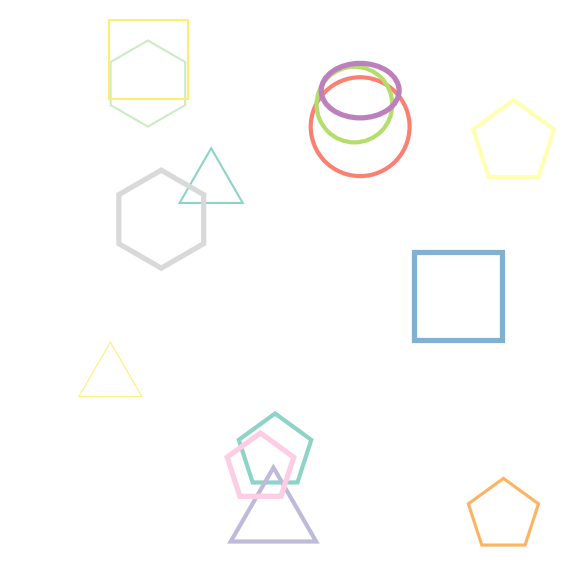[{"shape": "triangle", "thickness": 1, "radius": 0.32, "center": [0.366, 0.679]}, {"shape": "pentagon", "thickness": 2, "radius": 0.33, "center": [0.476, 0.217]}, {"shape": "pentagon", "thickness": 2, "radius": 0.37, "center": [0.889, 0.752]}, {"shape": "triangle", "thickness": 2, "radius": 0.43, "center": [0.474, 0.104]}, {"shape": "circle", "thickness": 2, "radius": 0.43, "center": [0.624, 0.78]}, {"shape": "square", "thickness": 2.5, "radius": 0.38, "center": [0.793, 0.486]}, {"shape": "pentagon", "thickness": 1.5, "radius": 0.32, "center": [0.872, 0.107]}, {"shape": "circle", "thickness": 2, "radius": 0.33, "center": [0.614, 0.818]}, {"shape": "pentagon", "thickness": 2.5, "radius": 0.3, "center": [0.451, 0.189]}, {"shape": "hexagon", "thickness": 2.5, "radius": 0.42, "center": [0.279, 0.62]}, {"shape": "oval", "thickness": 2.5, "radius": 0.34, "center": [0.624, 0.842]}, {"shape": "hexagon", "thickness": 1, "radius": 0.37, "center": [0.256, 0.854]}, {"shape": "square", "thickness": 1, "radius": 0.34, "center": [0.257, 0.896]}, {"shape": "triangle", "thickness": 0.5, "radius": 0.31, "center": [0.191, 0.344]}]